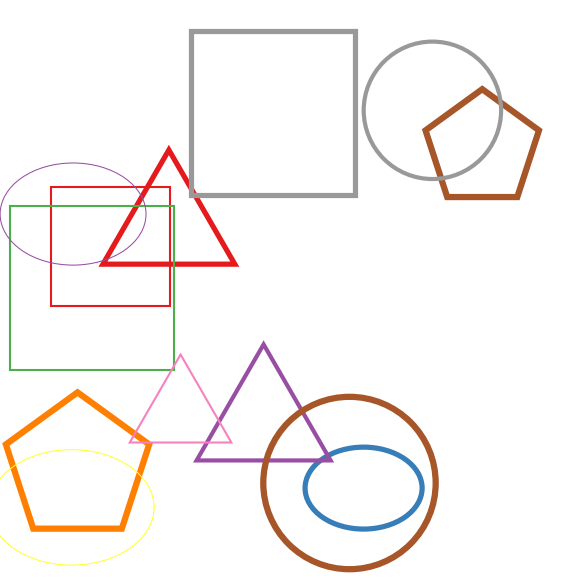[{"shape": "triangle", "thickness": 2.5, "radius": 0.66, "center": [0.292, 0.608]}, {"shape": "square", "thickness": 1, "radius": 0.51, "center": [0.191, 0.572]}, {"shape": "oval", "thickness": 2.5, "radius": 0.51, "center": [0.63, 0.154]}, {"shape": "square", "thickness": 1, "radius": 0.71, "center": [0.159, 0.5]}, {"shape": "oval", "thickness": 0.5, "radius": 0.63, "center": [0.127, 0.628]}, {"shape": "triangle", "thickness": 2, "radius": 0.67, "center": [0.456, 0.269]}, {"shape": "pentagon", "thickness": 3, "radius": 0.65, "center": [0.134, 0.189]}, {"shape": "oval", "thickness": 0.5, "radius": 0.71, "center": [0.124, 0.121]}, {"shape": "circle", "thickness": 3, "radius": 0.75, "center": [0.605, 0.163]}, {"shape": "pentagon", "thickness": 3, "radius": 0.52, "center": [0.835, 0.741]}, {"shape": "triangle", "thickness": 1, "radius": 0.51, "center": [0.313, 0.284]}, {"shape": "square", "thickness": 2.5, "radius": 0.71, "center": [0.473, 0.804]}, {"shape": "circle", "thickness": 2, "radius": 0.59, "center": [0.749, 0.808]}]